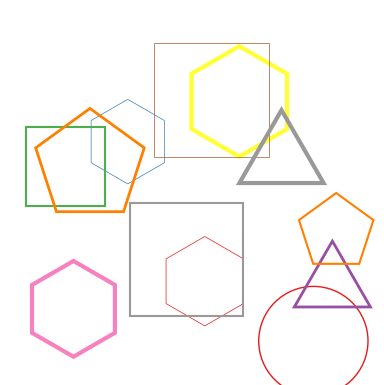[{"shape": "circle", "thickness": 1, "radius": 0.71, "center": [0.814, 0.114]}, {"shape": "hexagon", "thickness": 0.5, "radius": 0.58, "center": [0.532, 0.27]}, {"shape": "hexagon", "thickness": 0.5, "radius": 0.55, "center": [0.332, 0.632]}, {"shape": "square", "thickness": 1.5, "radius": 0.51, "center": [0.17, 0.567]}, {"shape": "triangle", "thickness": 2, "radius": 0.57, "center": [0.863, 0.26]}, {"shape": "pentagon", "thickness": 1.5, "radius": 0.51, "center": [0.873, 0.397]}, {"shape": "pentagon", "thickness": 2, "radius": 0.74, "center": [0.234, 0.57]}, {"shape": "hexagon", "thickness": 3, "radius": 0.72, "center": [0.622, 0.737]}, {"shape": "square", "thickness": 0.5, "radius": 0.74, "center": [0.549, 0.74]}, {"shape": "hexagon", "thickness": 3, "radius": 0.62, "center": [0.191, 0.198]}, {"shape": "triangle", "thickness": 3, "radius": 0.63, "center": [0.731, 0.588]}, {"shape": "square", "thickness": 1.5, "radius": 0.73, "center": [0.485, 0.326]}]